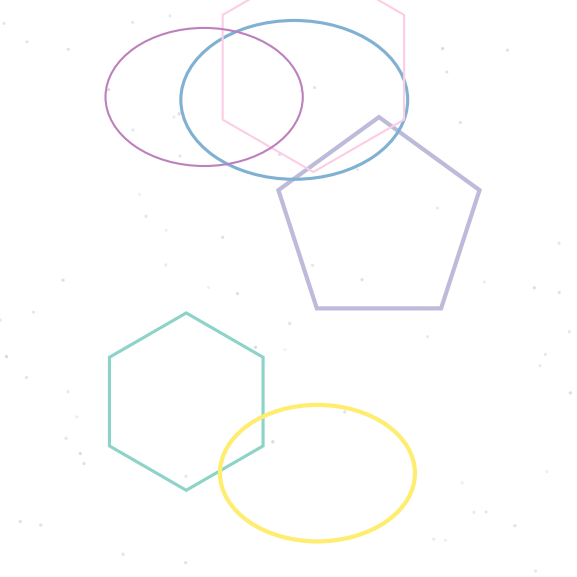[{"shape": "hexagon", "thickness": 1.5, "radius": 0.77, "center": [0.323, 0.304]}, {"shape": "pentagon", "thickness": 2, "radius": 0.92, "center": [0.656, 0.613]}, {"shape": "oval", "thickness": 1.5, "radius": 0.98, "center": [0.51, 0.826]}, {"shape": "hexagon", "thickness": 1, "radius": 0.91, "center": [0.543, 0.883]}, {"shape": "oval", "thickness": 1, "radius": 0.85, "center": [0.353, 0.831]}, {"shape": "oval", "thickness": 2, "radius": 0.84, "center": [0.55, 0.18]}]